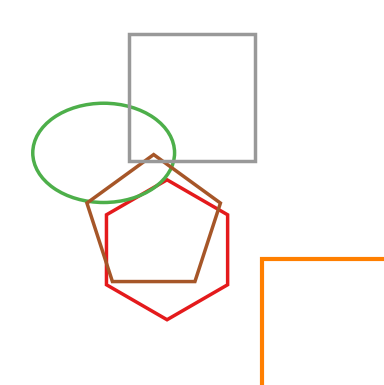[{"shape": "hexagon", "thickness": 2.5, "radius": 0.91, "center": [0.434, 0.351]}, {"shape": "oval", "thickness": 2.5, "radius": 0.92, "center": [0.269, 0.603]}, {"shape": "square", "thickness": 3, "radius": 0.92, "center": [0.865, 0.142]}, {"shape": "pentagon", "thickness": 2.5, "radius": 0.91, "center": [0.399, 0.416]}, {"shape": "square", "thickness": 2.5, "radius": 0.82, "center": [0.499, 0.746]}]